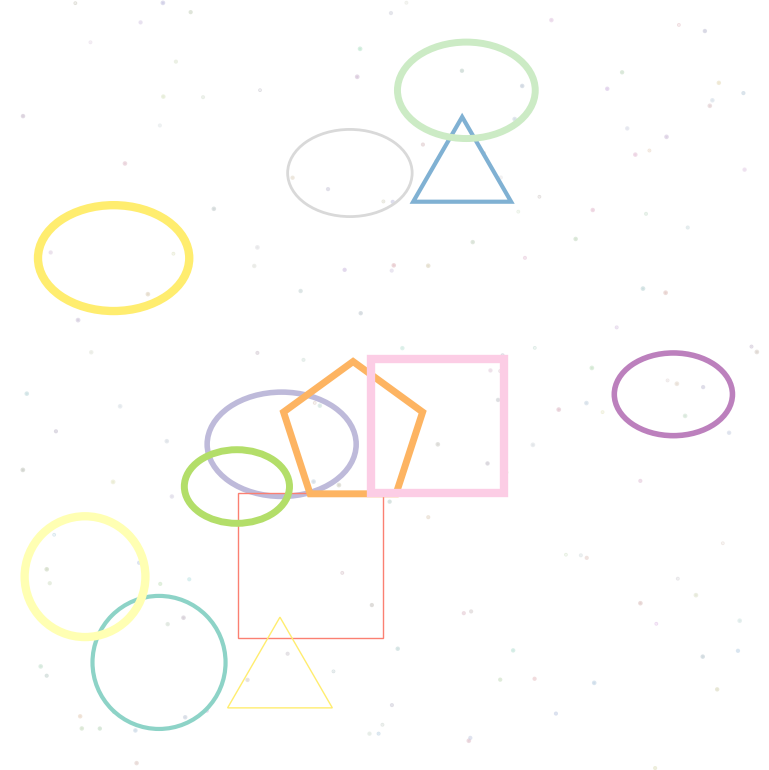[{"shape": "circle", "thickness": 1.5, "radius": 0.43, "center": [0.207, 0.14]}, {"shape": "circle", "thickness": 3, "radius": 0.39, "center": [0.11, 0.251]}, {"shape": "oval", "thickness": 2, "radius": 0.48, "center": [0.366, 0.423]}, {"shape": "square", "thickness": 0.5, "radius": 0.47, "center": [0.404, 0.266]}, {"shape": "triangle", "thickness": 1.5, "radius": 0.37, "center": [0.6, 0.775]}, {"shape": "pentagon", "thickness": 2.5, "radius": 0.47, "center": [0.459, 0.436]}, {"shape": "oval", "thickness": 2.5, "radius": 0.34, "center": [0.308, 0.368]}, {"shape": "square", "thickness": 3, "radius": 0.43, "center": [0.568, 0.447]}, {"shape": "oval", "thickness": 1, "radius": 0.4, "center": [0.454, 0.775]}, {"shape": "oval", "thickness": 2, "radius": 0.38, "center": [0.875, 0.488]}, {"shape": "oval", "thickness": 2.5, "radius": 0.45, "center": [0.606, 0.883]}, {"shape": "oval", "thickness": 3, "radius": 0.49, "center": [0.148, 0.665]}, {"shape": "triangle", "thickness": 0.5, "radius": 0.39, "center": [0.364, 0.12]}]